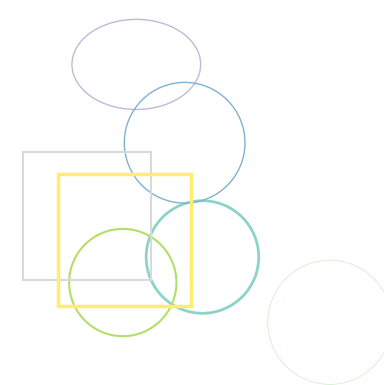[{"shape": "circle", "thickness": 2, "radius": 0.73, "center": [0.526, 0.332]}, {"shape": "oval", "thickness": 1, "radius": 0.84, "center": [0.354, 0.833]}, {"shape": "circle", "thickness": 1, "radius": 0.78, "center": [0.48, 0.629]}, {"shape": "circle", "thickness": 1.5, "radius": 0.7, "center": [0.319, 0.266]}, {"shape": "square", "thickness": 1.5, "radius": 0.83, "center": [0.226, 0.439]}, {"shape": "circle", "thickness": 0.5, "radius": 0.81, "center": [0.857, 0.163]}, {"shape": "square", "thickness": 2.5, "radius": 0.86, "center": [0.323, 0.377]}]